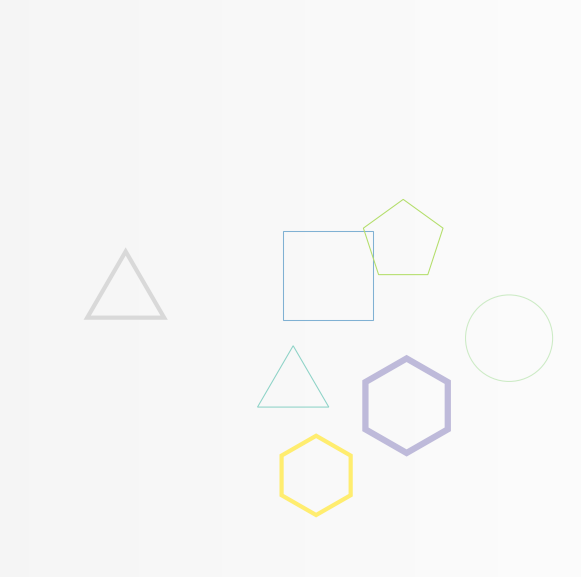[{"shape": "triangle", "thickness": 0.5, "radius": 0.35, "center": [0.504, 0.33]}, {"shape": "hexagon", "thickness": 3, "radius": 0.41, "center": [0.7, 0.297]}, {"shape": "square", "thickness": 0.5, "radius": 0.39, "center": [0.565, 0.522]}, {"shape": "pentagon", "thickness": 0.5, "radius": 0.36, "center": [0.694, 0.582]}, {"shape": "triangle", "thickness": 2, "radius": 0.38, "center": [0.216, 0.487]}, {"shape": "circle", "thickness": 0.5, "radius": 0.37, "center": [0.876, 0.414]}, {"shape": "hexagon", "thickness": 2, "radius": 0.34, "center": [0.544, 0.176]}]